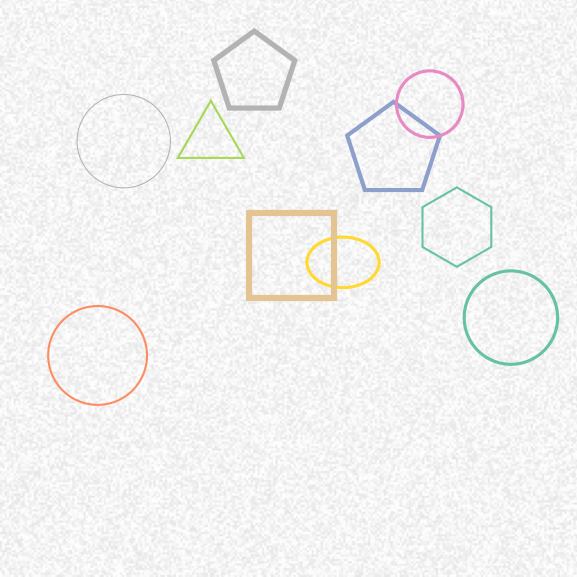[{"shape": "hexagon", "thickness": 1, "radius": 0.34, "center": [0.791, 0.606]}, {"shape": "circle", "thickness": 1.5, "radius": 0.4, "center": [0.885, 0.449]}, {"shape": "circle", "thickness": 1, "radius": 0.43, "center": [0.169, 0.384]}, {"shape": "pentagon", "thickness": 2, "radius": 0.42, "center": [0.681, 0.738]}, {"shape": "circle", "thickness": 1.5, "radius": 0.29, "center": [0.744, 0.819]}, {"shape": "triangle", "thickness": 1, "radius": 0.33, "center": [0.365, 0.759]}, {"shape": "oval", "thickness": 1.5, "radius": 0.31, "center": [0.594, 0.545]}, {"shape": "square", "thickness": 3, "radius": 0.37, "center": [0.505, 0.556]}, {"shape": "circle", "thickness": 0.5, "radius": 0.4, "center": [0.214, 0.755]}, {"shape": "pentagon", "thickness": 2.5, "radius": 0.37, "center": [0.44, 0.872]}]